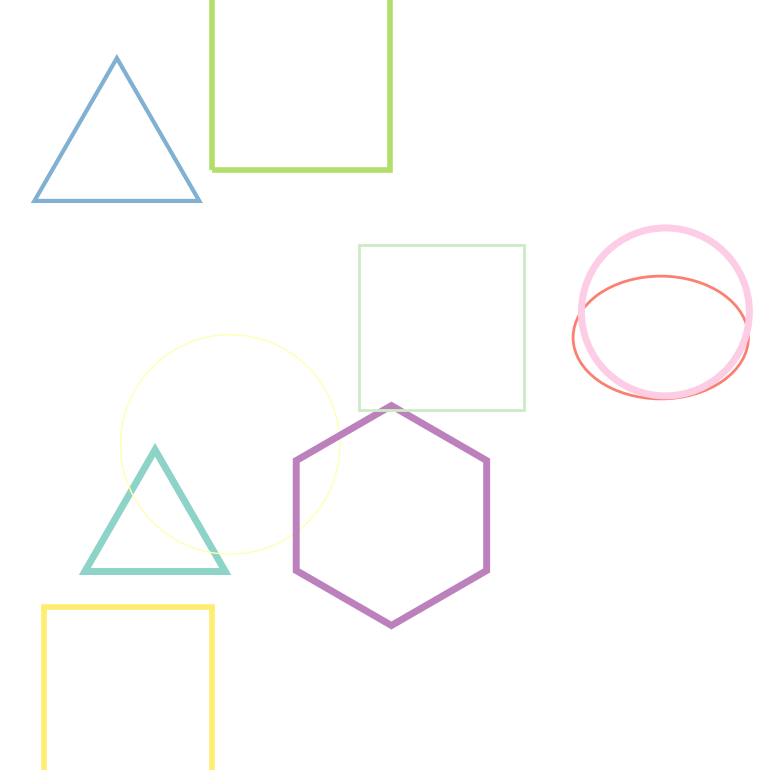[{"shape": "triangle", "thickness": 2.5, "radius": 0.53, "center": [0.201, 0.31]}, {"shape": "circle", "thickness": 0.5, "radius": 0.71, "center": [0.299, 0.423]}, {"shape": "oval", "thickness": 1, "radius": 0.57, "center": [0.858, 0.562]}, {"shape": "triangle", "thickness": 1.5, "radius": 0.62, "center": [0.152, 0.801]}, {"shape": "square", "thickness": 2, "radius": 0.58, "center": [0.391, 0.896]}, {"shape": "circle", "thickness": 2.5, "radius": 0.55, "center": [0.864, 0.595]}, {"shape": "hexagon", "thickness": 2.5, "radius": 0.71, "center": [0.508, 0.33]}, {"shape": "square", "thickness": 1, "radius": 0.54, "center": [0.573, 0.574]}, {"shape": "square", "thickness": 2, "radius": 0.55, "center": [0.166, 0.102]}]